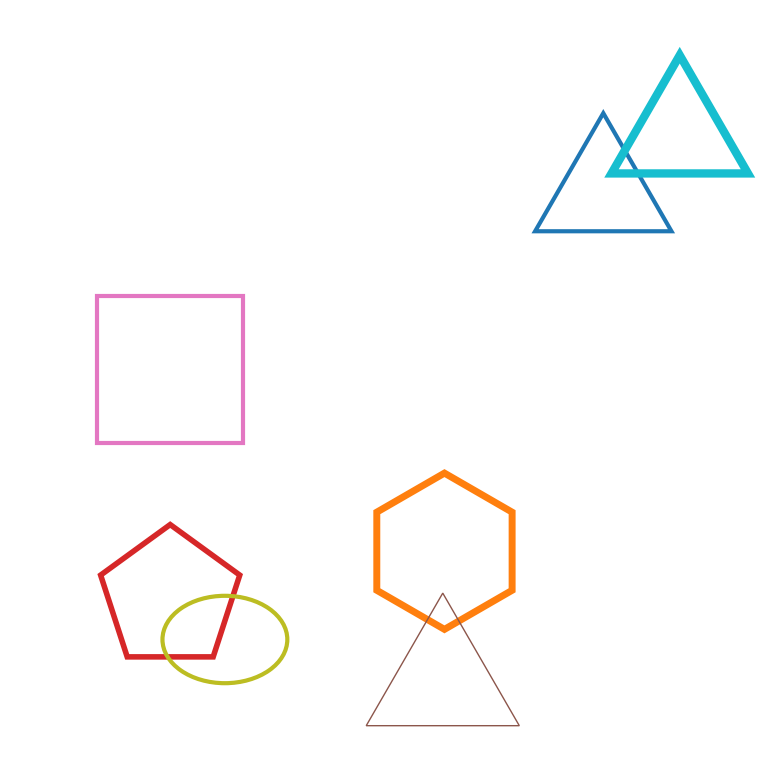[{"shape": "triangle", "thickness": 1.5, "radius": 0.51, "center": [0.783, 0.751]}, {"shape": "hexagon", "thickness": 2.5, "radius": 0.51, "center": [0.577, 0.284]}, {"shape": "pentagon", "thickness": 2, "radius": 0.47, "center": [0.221, 0.224]}, {"shape": "triangle", "thickness": 0.5, "radius": 0.57, "center": [0.575, 0.115]}, {"shape": "square", "thickness": 1.5, "radius": 0.48, "center": [0.221, 0.52]}, {"shape": "oval", "thickness": 1.5, "radius": 0.41, "center": [0.292, 0.169]}, {"shape": "triangle", "thickness": 3, "radius": 0.51, "center": [0.883, 0.826]}]